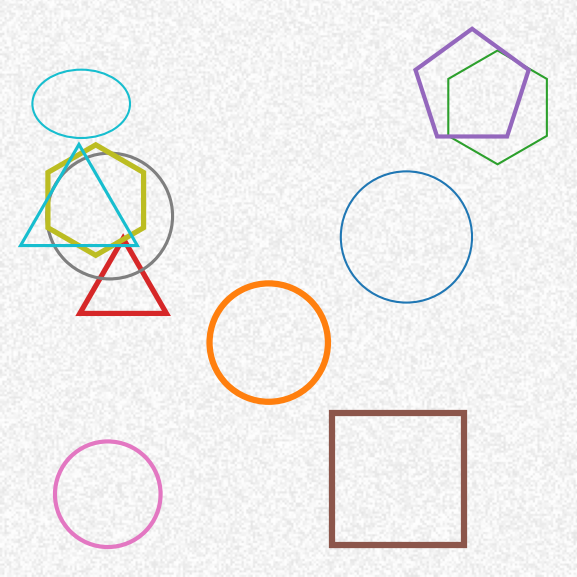[{"shape": "circle", "thickness": 1, "radius": 0.57, "center": [0.704, 0.589]}, {"shape": "circle", "thickness": 3, "radius": 0.51, "center": [0.465, 0.406]}, {"shape": "hexagon", "thickness": 1, "radius": 0.49, "center": [0.862, 0.813]}, {"shape": "triangle", "thickness": 2.5, "radius": 0.43, "center": [0.213, 0.5]}, {"shape": "pentagon", "thickness": 2, "radius": 0.52, "center": [0.817, 0.846]}, {"shape": "square", "thickness": 3, "radius": 0.57, "center": [0.689, 0.169]}, {"shape": "circle", "thickness": 2, "radius": 0.46, "center": [0.187, 0.143]}, {"shape": "circle", "thickness": 1.5, "radius": 0.54, "center": [0.19, 0.625]}, {"shape": "hexagon", "thickness": 2.5, "radius": 0.48, "center": [0.166, 0.653]}, {"shape": "triangle", "thickness": 1.5, "radius": 0.58, "center": [0.137, 0.632]}, {"shape": "oval", "thickness": 1, "radius": 0.42, "center": [0.141, 0.819]}]